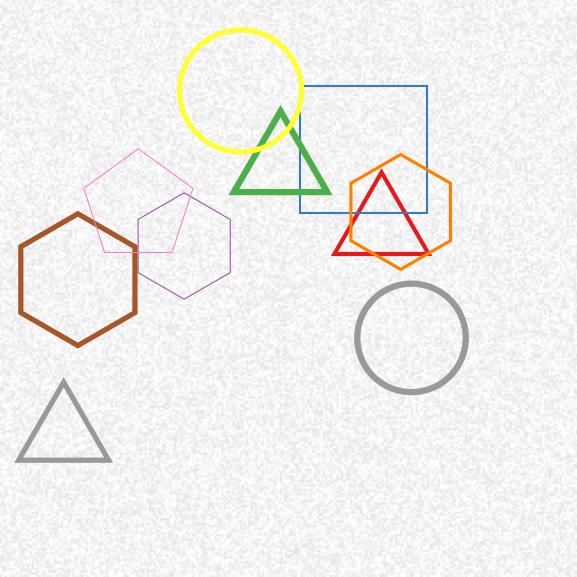[{"shape": "triangle", "thickness": 2, "radius": 0.47, "center": [0.661, 0.606]}, {"shape": "square", "thickness": 1, "radius": 0.55, "center": [0.63, 0.741]}, {"shape": "triangle", "thickness": 3, "radius": 0.47, "center": [0.486, 0.713]}, {"shape": "hexagon", "thickness": 0.5, "radius": 0.46, "center": [0.319, 0.573]}, {"shape": "hexagon", "thickness": 1.5, "radius": 0.5, "center": [0.694, 0.632]}, {"shape": "circle", "thickness": 2.5, "radius": 0.53, "center": [0.417, 0.842]}, {"shape": "hexagon", "thickness": 2.5, "radius": 0.57, "center": [0.135, 0.515]}, {"shape": "pentagon", "thickness": 0.5, "radius": 0.5, "center": [0.24, 0.642]}, {"shape": "triangle", "thickness": 2.5, "radius": 0.45, "center": [0.11, 0.247]}, {"shape": "circle", "thickness": 3, "radius": 0.47, "center": [0.713, 0.414]}]